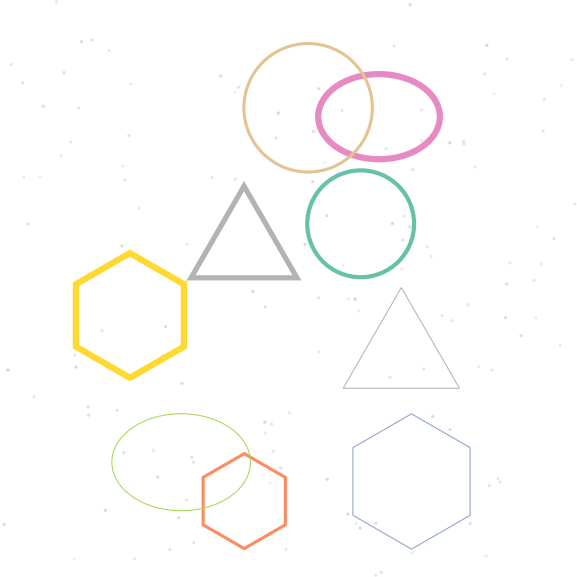[{"shape": "circle", "thickness": 2, "radius": 0.46, "center": [0.625, 0.612]}, {"shape": "hexagon", "thickness": 1.5, "radius": 0.41, "center": [0.423, 0.131]}, {"shape": "hexagon", "thickness": 0.5, "radius": 0.59, "center": [0.713, 0.165]}, {"shape": "oval", "thickness": 3, "radius": 0.53, "center": [0.656, 0.797]}, {"shape": "oval", "thickness": 0.5, "radius": 0.6, "center": [0.314, 0.199]}, {"shape": "hexagon", "thickness": 3, "radius": 0.54, "center": [0.225, 0.453]}, {"shape": "circle", "thickness": 1.5, "radius": 0.56, "center": [0.534, 0.812]}, {"shape": "triangle", "thickness": 2.5, "radius": 0.53, "center": [0.423, 0.571]}, {"shape": "triangle", "thickness": 0.5, "radius": 0.58, "center": [0.695, 0.385]}]